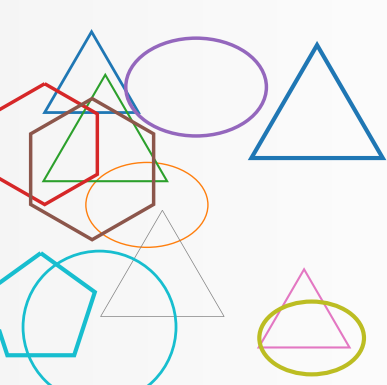[{"shape": "triangle", "thickness": 2, "radius": 0.7, "center": [0.236, 0.778]}, {"shape": "triangle", "thickness": 3, "radius": 0.98, "center": [0.818, 0.687]}, {"shape": "oval", "thickness": 1, "radius": 0.79, "center": [0.379, 0.468]}, {"shape": "triangle", "thickness": 1.5, "radius": 0.92, "center": [0.272, 0.621]}, {"shape": "hexagon", "thickness": 2.5, "radius": 0.78, "center": [0.115, 0.626]}, {"shape": "oval", "thickness": 2.5, "radius": 0.91, "center": [0.506, 0.774]}, {"shape": "hexagon", "thickness": 2.5, "radius": 0.92, "center": [0.238, 0.561]}, {"shape": "triangle", "thickness": 1.5, "radius": 0.68, "center": [0.785, 0.165]}, {"shape": "triangle", "thickness": 0.5, "radius": 0.92, "center": [0.419, 0.27]}, {"shape": "oval", "thickness": 3, "radius": 0.68, "center": [0.804, 0.122]}, {"shape": "pentagon", "thickness": 3, "radius": 0.73, "center": [0.105, 0.196]}, {"shape": "circle", "thickness": 2, "radius": 0.99, "center": [0.257, 0.15]}]